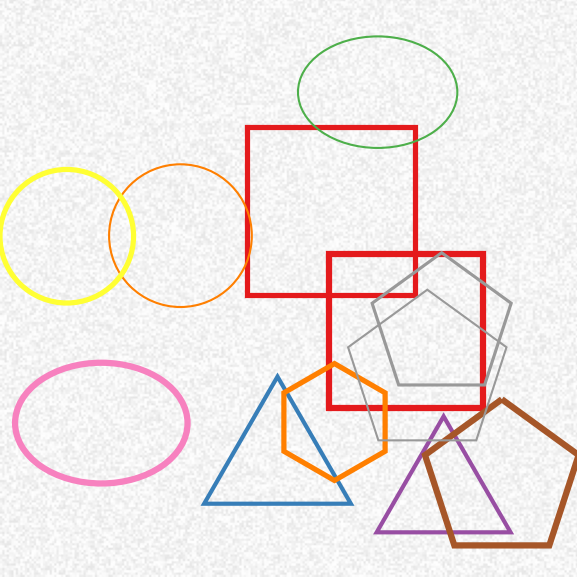[{"shape": "square", "thickness": 2.5, "radius": 0.73, "center": [0.573, 0.634]}, {"shape": "square", "thickness": 3, "radius": 0.67, "center": [0.702, 0.426]}, {"shape": "triangle", "thickness": 2, "radius": 0.73, "center": [0.481, 0.2]}, {"shape": "oval", "thickness": 1, "radius": 0.69, "center": [0.654, 0.84]}, {"shape": "triangle", "thickness": 2, "radius": 0.67, "center": [0.768, 0.144]}, {"shape": "hexagon", "thickness": 2.5, "radius": 0.51, "center": [0.579, 0.268]}, {"shape": "circle", "thickness": 1, "radius": 0.62, "center": [0.312, 0.591]}, {"shape": "circle", "thickness": 2.5, "radius": 0.58, "center": [0.116, 0.59]}, {"shape": "pentagon", "thickness": 3, "radius": 0.7, "center": [0.869, 0.168]}, {"shape": "oval", "thickness": 3, "radius": 0.75, "center": [0.175, 0.266]}, {"shape": "pentagon", "thickness": 1.5, "radius": 0.63, "center": [0.765, 0.435]}, {"shape": "pentagon", "thickness": 1, "radius": 0.72, "center": [0.74, 0.353]}]